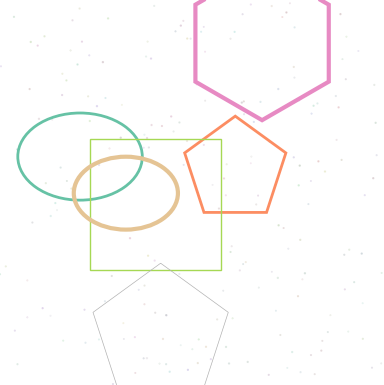[{"shape": "oval", "thickness": 2, "radius": 0.81, "center": [0.208, 0.593]}, {"shape": "pentagon", "thickness": 2, "radius": 0.69, "center": [0.611, 0.56]}, {"shape": "hexagon", "thickness": 3, "radius": 1.0, "center": [0.681, 0.888]}, {"shape": "square", "thickness": 1, "radius": 0.85, "center": [0.404, 0.469]}, {"shape": "oval", "thickness": 3, "radius": 0.68, "center": [0.327, 0.498]}, {"shape": "pentagon", "thickness": 0.5, "radius": 0.92, "center": [0.417, 0.132]}]